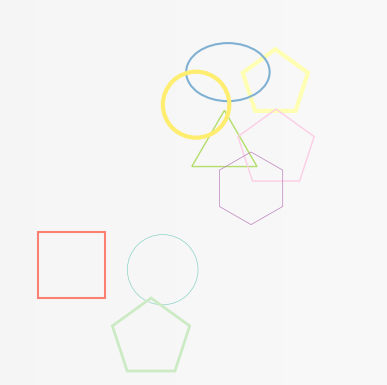[{"shape": "circle", "thickness": 0.5, "radius": 0.46, "center": [0.42, 0.299]}, {"shape": "pentagon", "thickness": 3, "radius": 0.44, "center": [0.711, 0.784]}, {"shape": "square", "thickness": 1.5, "radius": 0.43, "center": [0.185, 0.311]}, {"shape": "oval", "thickness": 1.5, "radius": 0.54, "center": [0.588, 0.813]}, {"shape": "triangle", "thickness": 1, "radius": 0.49, "center": [0.579, 0.616]}, {"shape": "pentagon", "thickness": 1, "radius": 0.52, "center": [0.712, 0.613]}, {"shape": "hexagon", "thickness": 0.5, "radius": 0.47, "center": [0.648, 0.511]}, {"shape": "pentagon", "thickness": 2, "radius": 0.52, "center": [0.39, 0.121]}, {"shape": "circle", "thickness": 3, "radius": 0.43, "center": [0.506, 0.728]}]